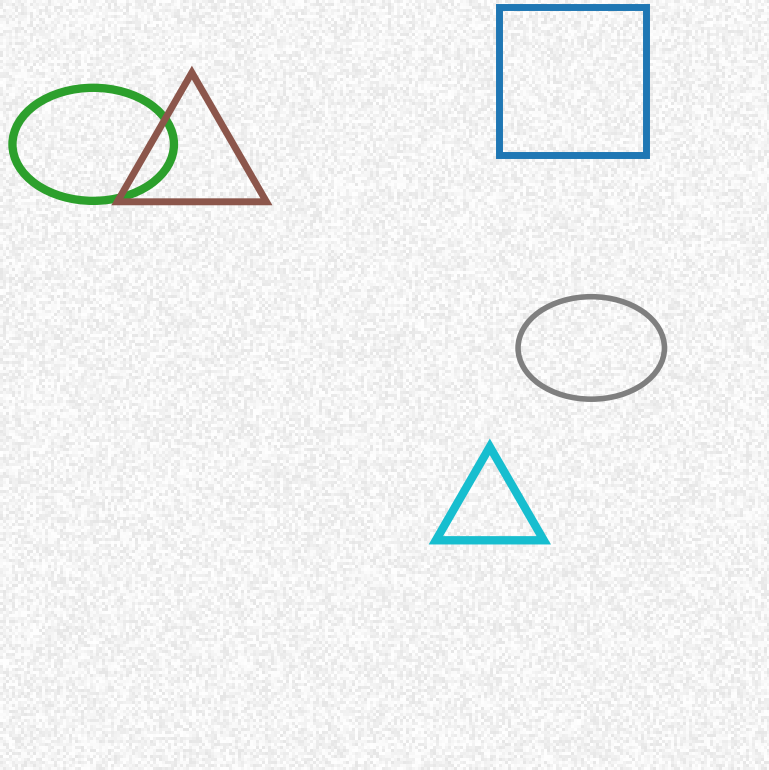[{"shape": "square", "thickness": 2.5, "radius": 0.48, "center": [0.743, 0.895]}, {"shape": "oval", "thickness": 3, "radius": 0.52, "center": [0.121, 0.813]}, {"shape": "triangle", "thickness": 2.5, "radius": 0.56, "center": [0.249, 0.794]}, {"shape": "oval", "thickness": 2, "radius": 0.48, "center": [0.768, 0.548]}, {"shape": "triangle", "thickness": 3, "radius": 0.4, "center": [0.636, 0.339]}]